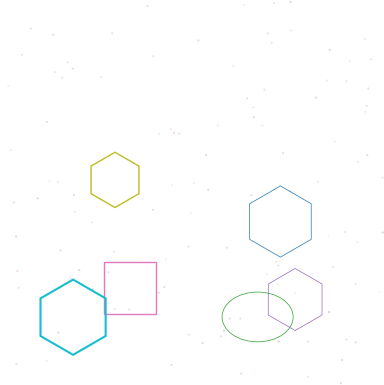[{"shape": "hexagon", "thickness": 0.5, "radius": 0.46, "center": [0.728, 0.425]}, {"shape": "oval", "thickness": 0.5, "radius": 0.46, "center": [0.669, 0.177]}, {"shape": "hexagon", "thickness": 0.5, "radius": 0.4, "center": [0.767, 0.222]}, {"shape": "square", "thickness": 1, "radius": 0.34, "center": [0.337, 0.252]}, {"shape": "hexagon", "thickness": 1, "radius": 0.36, "center": [0.299, 0.533]}, {"shape": "hexagon", "thickness": 1.5, "radius": 0.49, "center": [0.19, 0.176]}]